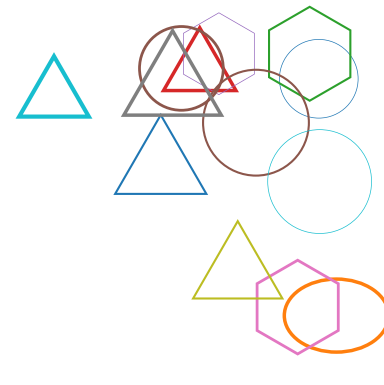[{"shape": "triangle", "thickness": 1.5, "radius": 0.68, "center": [0.418, 0.565]}, {"shape": "circle", "thickness": 0.5, "radius": 0.51, "center": [0.828, 0.795]}, {"shape": "oval", "thickness": 2.5, "radius": 0.68, "center": [0.874, 0.18]}, {"shape": "hexagon", "thickness": 1.5, "radius": 0.61, "center": [0.804, 0.86]}, {"shape": "triangle", "thickness": 2.5, "radius": 0.54, "center": [0.519, 0.819]}, {"shape": "hexagon", "thickness": 0.5, "radius": 0.53, "center": [0.569, 0.86]}, {"shape": "circle", "thickness": 1.5, "radius": 0.69, "center": [0.665, 0.681]}, {"shape": "circle", "thickness": 2, "radius": 0.54, "center": [0.471, 0.822]}, {"shape": "hexagon", "thickness": 2, "radius": 0.61, "center": [0.773, 0.202]}, {"shape": "triangle", "thickness": 2.5, "radius": 0.73, "center": [0.448, 0.774]}, {"shape": "triangle", "thickness": 1.5, "radius": 0.67, "center": [0.618, 0.292]}, {"shape": "circle", "thickness": 0.5, "radius": 0.67, "center": [0.83, 0.528]}, {"shape": "triangle", "thickness": 3, "radius": 0.52, "center": [0.14, 0.749]}]